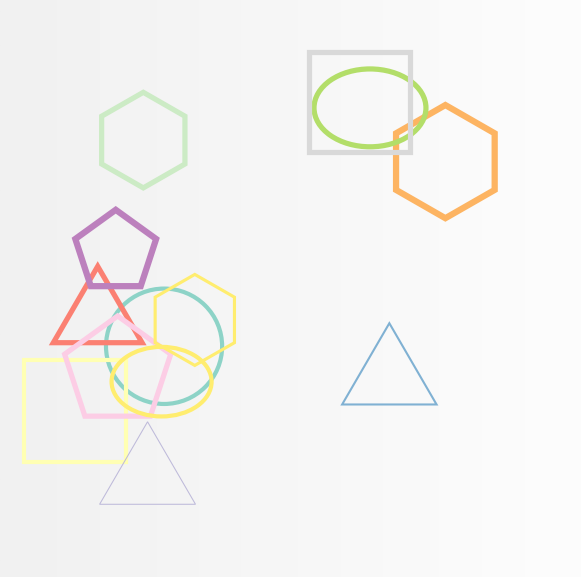[{"shape": "circle", "thickness": 2, "radius": 0.5, "center": [0.282, 0.4]}, {"shape": "square", "thickness": 2, "radius": 0.44, "center": [0.13, 0.287]}, {"shape": "triangle", "thickness": 0.5, "radius": 0.48, "center": [0.254, 0.174]}, {"shape": "triangle", "thickness": 2.5, "radius": 0.44, "center": [0.168, 0.45]}, {"shape": "triangle", "thickness": 1, "radius": 0.47, "center": [0.67, 0.346]}, {"shape": "hexagon", "thickness": 3, "radius": 0.49, "center": [0.766, 0.719]}, {"shape": "oval", "thickness": 2.5, "radius": 0.48, "center": [0.637, 0.812]}, {"shape": "pentagon", "thickness": 2.5, "radius": 0.48, "center": [0.202, 0.356]}, {"shape": "square", "thickness": 2.5, "radius": 0.43, "center": [0.619, 0.823]}, {"shape": "pentagon", "thickness": 3, "radius": 0.37, "center": [0.199, 0.563]}, {"shape": "hexagon", "thickness": 2.5, "radius": 0.41, "center": [0.247, 0.757]}, {"shape": "oval", "thickness": 2, "radius": 0.43, "center": [0.278, 0.338]}, {"shape": "hexagon", "thickness": 1.5, "radius": 0.39, "center": [0.335, 0.445]}]